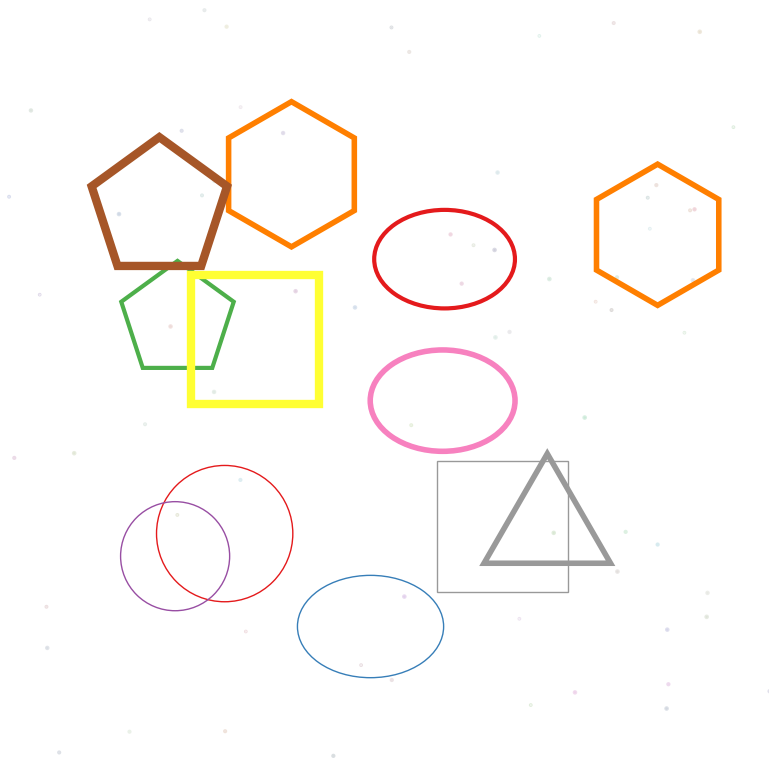[{"shape": "oval", "thickness": 1.5, "radius": 0.46, "center": [0.577, 0.663]}, {"shape": "circle", "thickness": 0.5, "radius": 0.44, "center": [0.292, 0.307]}, {"shape": "oval", "thickness": 0.5, "radius": 0.47, "center": [0.481, 0.186]}, {"shape": "pentagon", "thickness": 1.5, "radius": 0.38, "center": [0.231, 0.584]}, {"shape": "circle", "thickness": 0.5, "radius": 0.35, "center": [0.227, 0.278]}, {"shape": "hexagon", "thickness": 2, "radius": 0.47, "center": [0.379, 0.774]}, {"shape": "hexagon", "thickness": 2, "radius": 0.46, "center": [0.854, 0.695]}, {"shape": "square", "thickness": 3, "radius": 0.42, "center": [0.331, 0.559]}, {"shape": "pentagon", "thickness": 3, "radius": 0.46, "center": [0.207, 0.729]}, {"shape": "oval", "thickness": 2, "radius": 0.47, "center": [0.575, 0.48]}, {"shape": "square", "thickness": 0.5, "radius": 0.43, "center": [0.653, 0.317]}, {"shape": "triangle", "thickness": 2, "radius": 0.47, "center": [0.711, 0.316]}]